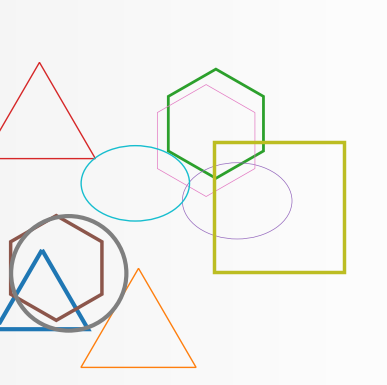[{"shape": "triangle", "thickness": 3, "radius": 0.69, "center": [0.108, 0.214]}, {"shape": "triangle", "thickness": 1, "radius": 0.86, "center": [0.357, 0.131]}, {"shape": "hexagon", "thickness": 2, "radius": 0.71, "center": [0.557, 0.679]}, {"shape": "triangle", "thickness": 1, "radius": 0.83, "center": [0.102, 0.671]}, {"shape": "oval", "thickness": 0.5, "radius": 0.71, "center": [0.612, 0.478]}, {"shape": "hexagon", "thickness": 2.5, "radius": 0.68, "center": [0.145, 0.304]}, {"shape": "hexagon", "thickness": 0.5, "radius": 0.73, "center": [0.532, 0.635]}, {"shape": "circle", "thickness": 3, "radius": 0.74, "center": [0.177, 0.29]}, {"shape": "square", "thickness": 2.5, "radius": 0.84, "center": [0.72, 0.462]}, {"shape": "oval", "thickness": 1, "radius": 0.7, "center": [0.349, 0.524]}]